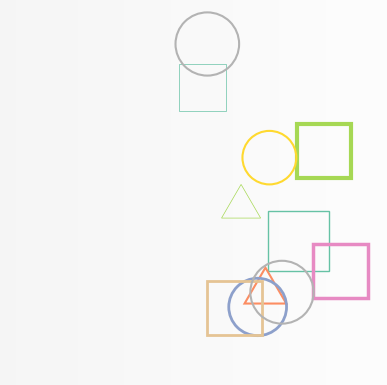[{"shape": "square", "thickness": 1, "radius": 0.39, "center": [0.77, 0.375]}, {"shape": "square", "thickness": 0.5, "radius": 0.3, "center": [0.523, 0.773]}, {"shape": "triangle", "thickness": 1.5, "radius": 0.31, "center": [0.685, 0.243]}, {"shape": "circle", "thickness": 2, "radius": 0.37, "center": [0.665, 0.203]}, {"shape": "square", "thickness": 2.5, "radius": 0.35, "center": [0.879, 0.296]}, {"shape": "triangle", "thickness": 0.5, "radius": 0.29, "center": [0.622, 0.463]}, {"shape": "square", "thickness": 3, "radius": 0.35, "center": [0.837, 0.607]}, {"shape": "circle", "thickness": 1.5, "radius": 0.35, "center": [0.695, 0.591]}, {"shape": "square", "thickness": 2, "radius": 0.35, "center": [0.605, 0.2]}, {"shape": "circle", "thickness": 1.5, "radius": 0.41, "center": [0.535, 0.886]}, {"shape": "circle", "thickness": 1.5, "radius": 0.41, "center": [0.728, 0.241]}]